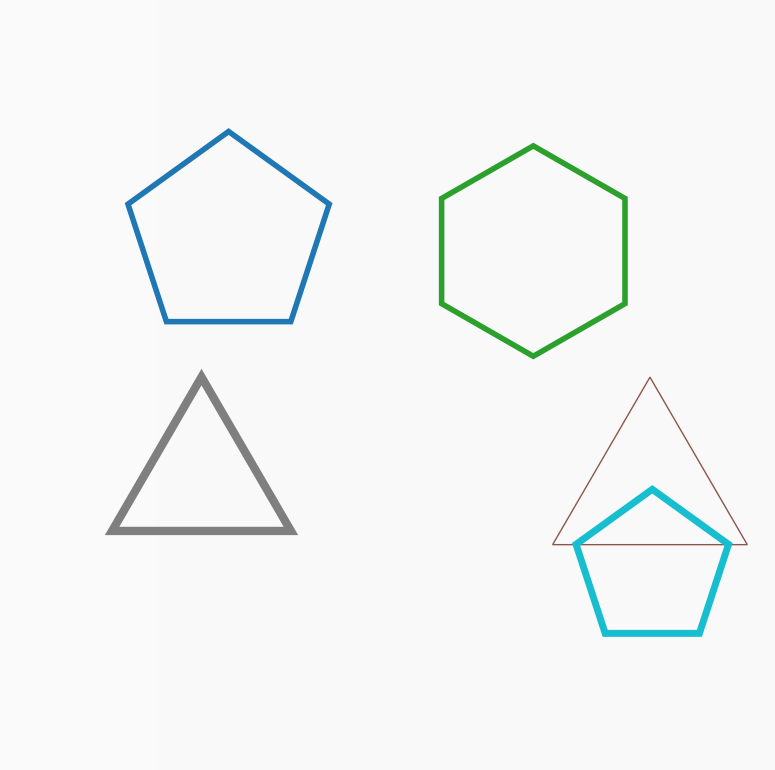[{"shape": "pentagon", "thickness": 2, "radius": 0.68, "center": [0.295, 0.693]}, {"shape": "hexagon", "thickness": 2, "radius": 0.68, "center": [0.688, 0.674]}, {"shape": "triangle", "thickness": 0.5, "radius": 0.73, "center": [0.839, 0.365]}, {"shape": "triangle", "thickness": 3, "radius": 0.67, "center": [0.26, 0.377]}, {"shape": "pentagon", "thickness": 2.5, "radius": 0.52, "center": [0.842, 0.261]}]